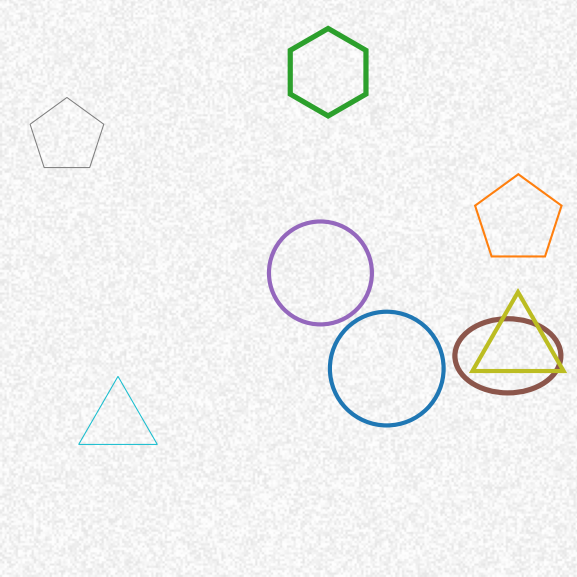[{"shape": "circle", "thickness": 2, "radius": 0.49, "center": [0.67, 0.361]}, {"shape": "pentagon", "thickness": 1, "radius": 0.39, "center": [0.898, 0.619]}, {"shape": "hexagon", "thickness": 2.5, "radius": 0.38, "center": [0.568, 0.874]}, {"shape": "circle", "thickness": 2, "radius": 0.45, "center": [0.555, 0.526]}, {"shape": "oval", "thickness": 2.5, "radius": 0.46, "center": [0.879, 0.383]}, {"shape": "pentagon", "thickness": 0.5, "radius": 0.34, "center": [0.116, 0.763]}, {"shape": "triangle", "thickness": 2, "radius": 0.46, "center": [0.897, 0.402]}, {"shape": "triangle", "thickness": 0.5, "radius": 0.39, "center": [0.204, 0.269]}]